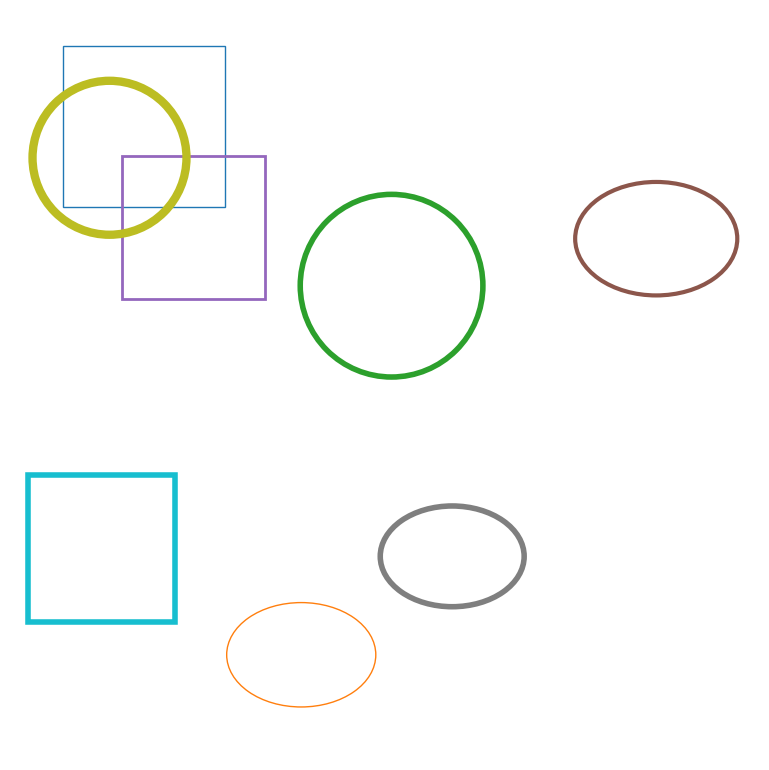[{"shape": "square", "thickness": 0.5, "radius": 0.52, "center": [0.187, 0.836]}, {"shape": "oval", "thickness": 0.5, "radius": 0.48, "center": [0.391, 0.15]}, {"shape": "circle", "thickness": 2, "radius": 0.59, "center": [0.509, 0.629]}, {"shape": "square", "thickness": 1, "radius": 0.46, "center": [0.251, 0.705]}, {"shape": "oval", "thickness": 1.5, "radius": 0.53, "center": [0.852, 0.69]}, {"shape": "oval", "thickness": 2, "radius": 0.47, "center": [0.587, 0.277]}, {"shape": "circle", "thickness": 3, "radius": 0.5, "center": [0.142, 0.795]}, {"shape": "square", "thickness": 2, "radius": 0.48, "center": [0.132, 0.287]}]